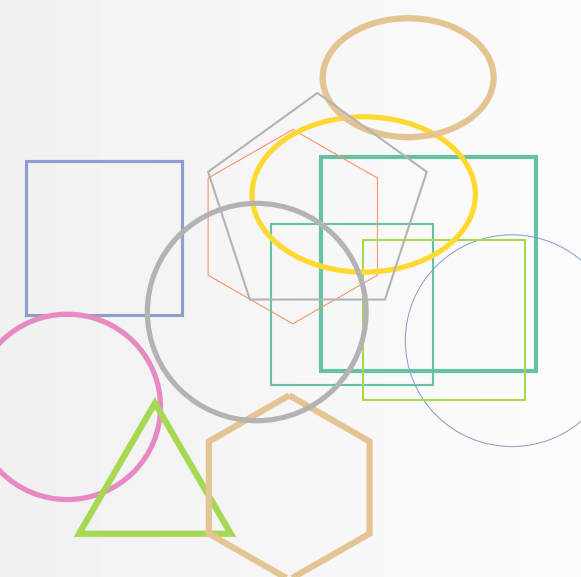[{"shape": "square", "thickness": 2, "radius": 0.92, "center": [0.737, 0.542]}, {"shape": "square", "thickness": 1, "radius": 0.7, "center": [0.605, 0.473]}, {"shape": "hexagon", "thickness": 0.5, "radius": 0.84, "center": [0.504, 0.607]}, {"shape": "circle", "thickness": 0.5, "radius": 0.92, "center": [0.881, 0.409]}, {"shape": "square", "thickness": 1.5, "radius": 0.67, "center": [0.179, 0.587]}, {"shape": "circle", "thickness": 2.5, "radius": 0.8, "center": [0.116, 0.295]}, {"shape": "square", "thickness": 1, "radius": 0.7, "center": [0.764, 0.445]}, {"shape": "triangle", "thickness": 3, "radius": 0.75, "center": [0.267, 0.15]}, {"shape": "oval", "thickness": 2.5, "radius": 0.96, "center": [0.626, 0.662]}, {"shape": "oval", "thickness": 3, "radius": 0.74, "center": [0.702, 0.865]}, {"shape": "hexagon", "thickness": 3, "radius": 0.8, "center": [0.498, 0.155]}, {"shape": "circle", "thickness": 2.5, "radius": 0.94, "center": [0.442, 0.459]}, {"shape": "pentagon", "thickness": 1, "radius": 0.99, "center": [0.546, 0.64]}]